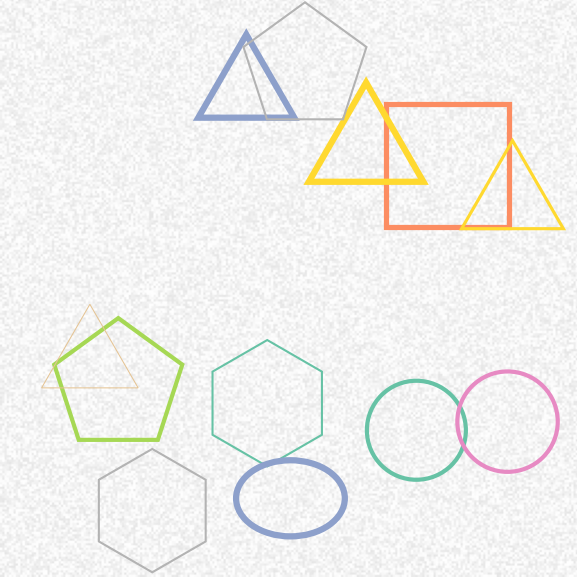[{"shape": "hexagon", "thickness": 1, "radius": 0.55, "center": [0.463, 0.301]}, {"shape": "circle", "thickness": 2, "radius": 0.43, "center": [0.721, 0.254]}, {"shape": "square", "thickness": 2.5, "radius": 0.53, "center": [0.776, 0.713]}, {"shape": "triangle", "thickness": 3, "radius": 0.48, "center": [0.426, 0.843]}, {"shape": "oval", "thickness": 3, "radius": 0.47, "center": [0.503, 0.136]}, {"shape": "circle", "thickness": 2, "radius": 0.43, "center": [0.879, 0.269]}, {"shape": "pentagon", "thickness": 2, "radius": 0.58, "center": [0.205, 0.332]}, {"shape": "triangle", "thickness": 1.5, "radius": 0.51, "center": [0.887, 0.654]}, {"shape": "triangle", "thickness": 3, "radius": 0.57, "center": [0.634, 0.742]}, {"shape": "triangle", "thickness": 0.5, "radius": 0.48, "center": [0.156, 0.376]}, {"shape": "pentagon", "thickness": 1, "radius": 0.56, "center": [0.528, 0.883]}, {"shape": "hexagon", "thickness": 1, "radius": 0.53, "center": [0.264, 0.115]}]